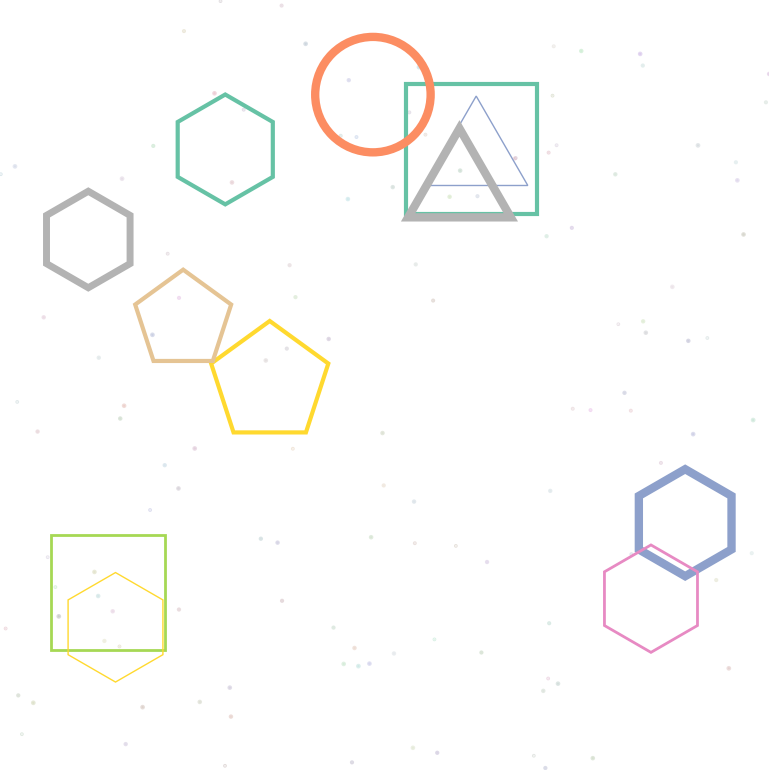[{"shape": "square", "thickness": 1.5, "radius": 0.42, "center": [0.612, 0.807]}, {"shape": "hexagon", "thickness": 1.5, "radius": 0.36, "center": [0.293, 0.806]}, {"shape": "circle", "thickness": 3, "radius": 0.37, "center": [0.484, 0.877]}, {"shape": "hexagon", "thickness": 3, "radius": 0.35, "center": [0.89, 0.321]}, {"shape": "triangle", "thickness": 0.5, "radius": 0.39, "center": [0.618, 0.798]}, {"shape": "hexagon", "thickness": 1, "radius": 0.35, "center": [0.845, 0.223]}, {"shape": "square", "thickness": 1, "radius": 0.37, "center": [0.14, 0.231]}, {"shape": "pentagon", "thickness": 1.5, "radius": 0.4, "center": [0.35, 0.503]}, {"shape": "hexagon", "thickness": 0.5, "radius": 0.36, "center": [0.15, 0.185]}, {"shape": "pentagon", "thickness": 1.5, "radius": 0.33, "center": [0.238, 0.584]}, {"shape": "hexagon", "thickness": 2.5, "radius": 0.31, "center": [0.115, 0.689]}, {"shape": "triangle", "thickness": 3, "radius": 0.38, "center": [0.597, 0.756]}]